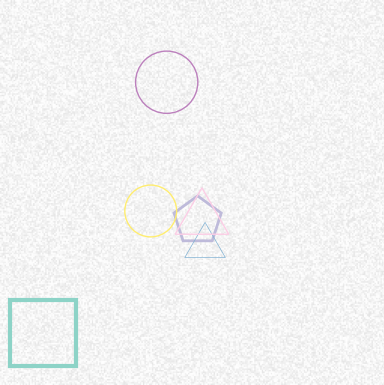[{"shape": "square", "thickness": 3, "radius": 0.43, "center": [0.111, 0.134]}, {"shape": "pentagon", "thickness": 2, "radius": 0.32, "center": [0.513, 0.427]}, {"shape": "triangle", "thickness": 0.5, "radius": 0.3, "center": [0.533, 0.362]}, {"shape": "triangle", "thickness": 1, "radius": 0.4, "center": [0.524, 0.432]}, {"shape": "circle", "thickness": 1, "radius": 0.4, "center": [0.433, 0.786]}, {"shape": "circle", "thickness": 1, "radius": 0.34, "center": [0.391, 0.452]}]